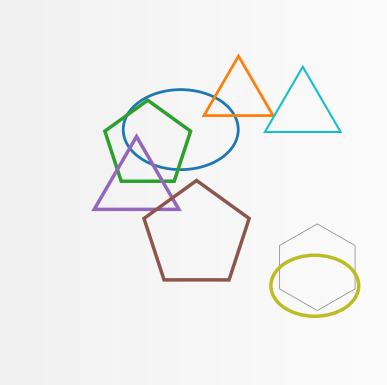[{"shape": "oval", "thickness": 2, "radius": 0.74, "center": [0.466, 0.663]}, {"shape": "triangle", "thickness": 2, "radius": 0.51, "center": [0.616, 0.751]}, {"shape": "pentagon", "thickness": 2.5, "radius": 0.58, "center": [0.381, 0.623]}, {"shape": "triangle", "thickness": 2.5, "radius": 0.63, "center": [0.352, 0.519]}, {"shape": "pentagon", "thickness": 2.5, "radius": 0.71, "center": [0.507, 0.388]}, {"shape": "hexagon", "thickness": 0.5, "radius": 0.56, "center": [0.819, 0.306]}, {"shape": "oval", "thickness": 2.5, "radius": 0.57, "center": [0.812, 0.258]}, {"shape": "triangle", "thickness": 1.5, "radius": 0.56, "center": [0.781, 0.714]}]